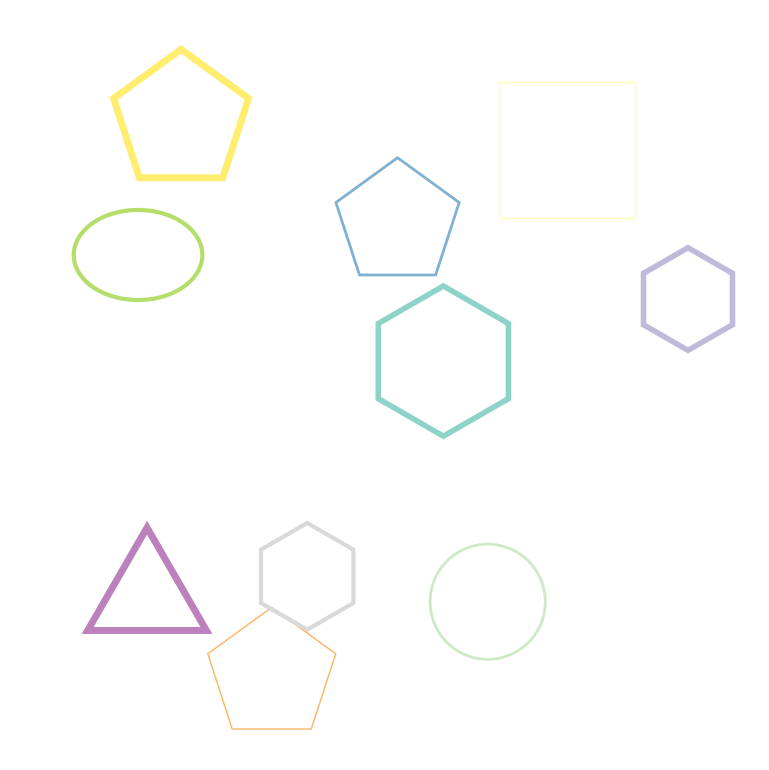[{"shape": "hexagon", "thickness": 2, "radius": 0.49, "center": [0.576, 0.531]}, {"shape": "square", "thickness": 0.5, "radius": 0.44, "center": [0.736, 0.805]}, {"shape": "hexagon", "thickness": 2, "radius": 0.33, "center": [0.893, 0.612]}, {"shape": "pentagon", "thickness": 1, "radius": 0.42, "center": [0.516, 0.711]}, {"shape": "pentagon", "thickness": 0.5, "radius": 0.44, "center": [0.353, 0.124]}, {"shape": "oval", "thickness": 1.5, "radius": 0.42, "center": [0.179, 0.669]}, {"shape": "hexagon", "thickness": 1.5, "radius": 0.35, "center": [0.399, 0.252]}, {"shape": "triangle", "thickness": 2.5, "radius": 0.45, "center": [0.191, 0.226]}, {"shape": "circle", "thickness": 1, "radius": 0.37, "center": [0.633, 0.219]}, {"shape": "pentagon", "thickness": 2.5, "radius": 0.46, "center": [0.235, 0.844]}]